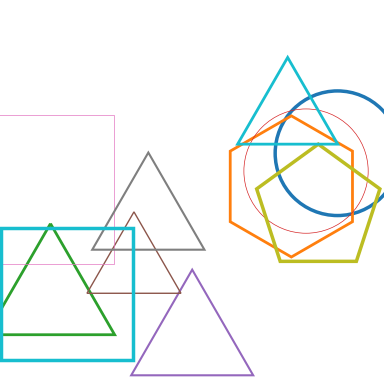[{"shape": "circle", "thickness": 2.5, "radius": 0.81, "center": [0.877, 0.602]}, {"shape": "hexagon", "thickness": 2, "radius": 0.92, "center": [0.757, 0.516]}, {"shape": "triangle", "thickness": 2, "radius": 0.96, "center": [0.131, 0.227]}, {"shape": "circle", "thickness": 0.5, "radius": 0.81, "center": [0.795, 0.556]}, {"shape": "triangle", "thickness": 1.5, "radius": 0.91, "center": [0.499, 0.117]}, {"shape": "triangle", "thickness": 1, "radius": 0.7, "center": [0.348, 0.309]}, {"shape": "square", "thickness": 0.5, "radius": 0.96, "center": [0.104, 0.507]}, {"shape": "triangle", "thickness": 1.5, "radius": 0.84, "center": [0.385, 0.436]}, {"shape": "pentagon", "thickness": 2.5, "radius": 0.84, "center": [0.827, 0.457]}, {"shape": "square", "thickness": 2.5, "radius": 0.86, "center": [0.175, 0.236]}, {"shape": "triangle", "thickness": 2, "radius": 0.75, "center": [0.747, 0.701]}]